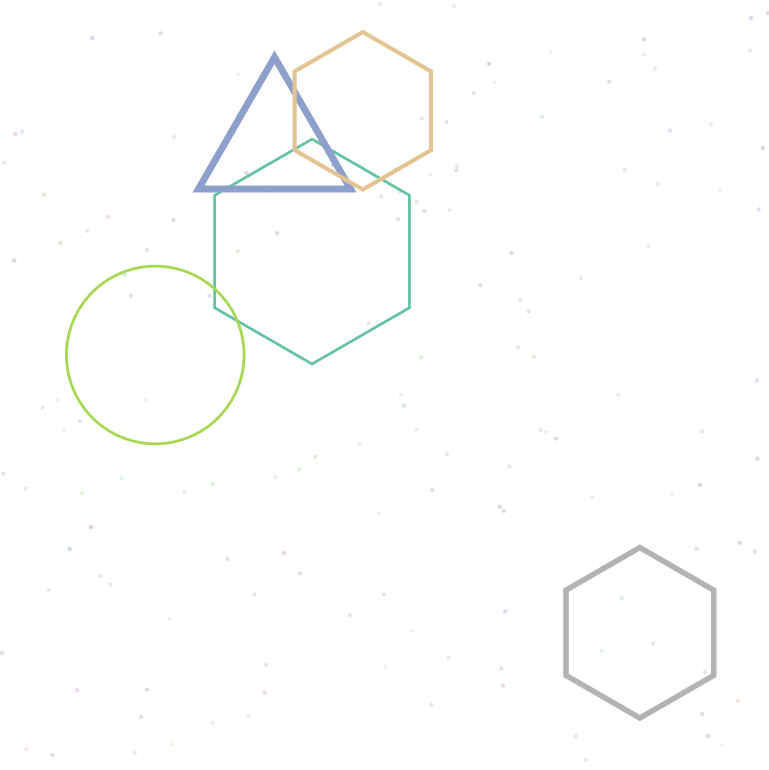[{"shape": "hexagon", "thickness": 1, "radius": 0.73, "center": [0.405, 0.673]}, {"shape": "triangle", "thickness": 2.5, "radius": 0.57, "center": [0.357, 0.812]}, {"shape": "circle", "thickness": 1, "radius": 0.58, "center": [0.202, 0.539]}, {"shape": "hexagon", "thickness": 1.5, "radius": 0.51, "center": [0.471, 0.856]}, {"shape": "hexagon", "thickness": 2, "radius": 0.55, "center": [0.831, 0.178]}]